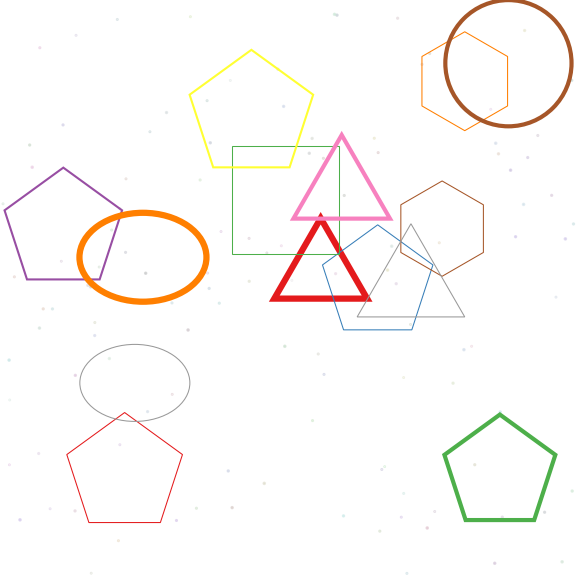[{"shape": "pentagon", "thickness": 0.5, "radius": 0.53, "center": [0.216, 0.179]}, {"shape": "triangle", "thickness": 3, "radius": 0.46, "center": [0.555, 0.528]}, {"shape": "pentagon", "thickness": 0.5, "radius": 0.5, "center": [0.654, 0.509]}, {"shape": "square", "thickness": 0.5, "radius": 0.46, "center": [0.495, 0.653]}, {"shape": "pentagon", "thickness": 2, "radius": 0.5, "center": [0.866, 0.18]}, {"shape": "pentagon", "thickness": 1, "radius": 0.53, "center": [0.11, 0.602]}, {"shape": "oval", "thickness": 3, "radius": 0.55, "center": [0.248, 0.554]}, {"shape": "hexagon", "thickness": 0.5, "radius": 0.43, "center": [0.805, 0.858]}, {"shape": "pentagon", "thickness": 1, "radius": 0.56, "center": [0.435, 0.8]}, {"shape": "hexagon", "thickness": 0.5, "radius": 0.41, "center": [0.766, 0.603]}, {"shape": "circle", "thickness": 2, "radius": 0.55, "center": [0.88, 0.89]}, {"shape": "triangle", "thickness": 2, "radius": 0.48, "center": [0.592, 0.669]}, {"shape": "triangle", "thickness": 0.5, "radius": 0.54, "center": [0.712, 0.504]}, {"shape": "oval", "thickness": 0.5, "radius": 0.48, "center": [0.234, 0.336]}]